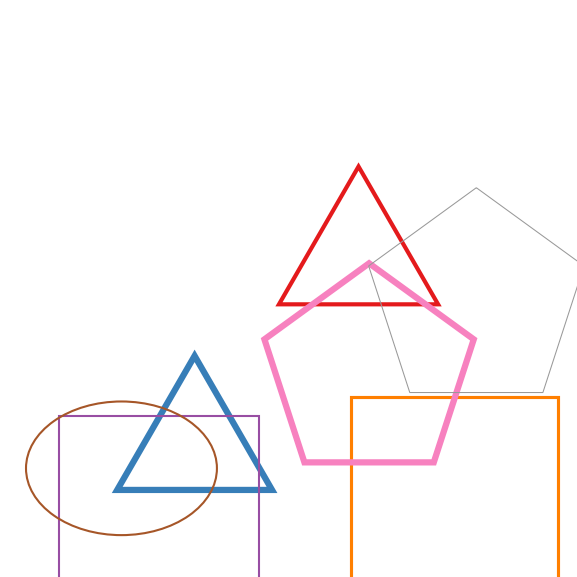[{"shape": "triangle", "thickness": 2, "radius": 0.8, "center": [0.621, 0.552]}, {"shape": "triangle", "thickness": 3, "radius": 0.77, "center": [0.337, 0.228]}, {"shape": "square", "thickness": 1, "radius": 0.87, "center": [0.276, 0.106]}, {"shape": "square", "thickness": 1.5, "radius": 0.9, "center": [0.787, 0.132]}, {"shape": "oval", "thickness": 1, "radius": 0.83, "center": [0.21, 0.188]}, {"shape": "pentagon", "thickness": 3, "radius": 0.95, "center": [0.639, 0.353]}, {"shape": "pentagon", "thickness": 0.5, "radius": 0.98, "center": [0.825, 0.478]}]